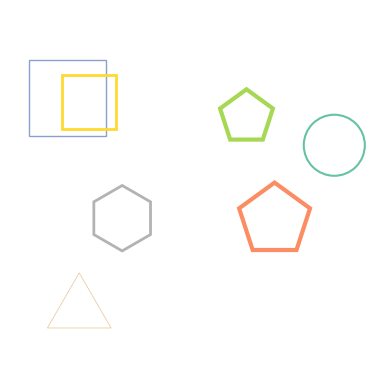[{"shape": "circle", "thickness": 1.5, "radius": 0.4, "center": [0.868, 0.623]}, {"shape": "pentagon", "thickness": 3, "radius": 0.48, "center": [0.713, 0.429]}, {"shape": "square", "thickness": 1, "radius": 0.5, "center": [0.175, 0.746]}, {"shape": "pentagon", "thickness": 3, "radius": 0.36, "center": [0.64, 0.696]}, {"shape": "square", "thickness": 2, "radius": 0.35, "center": [0.23, 0.734]}, {"shape": "triangle", "thickness": 0.5, "radius": 0.48, "center": [0.206, 0.196]}, {"shape": "hexagon", "thickness": 2, "radius": 0.42, "center": [0.317, 0.433]}]